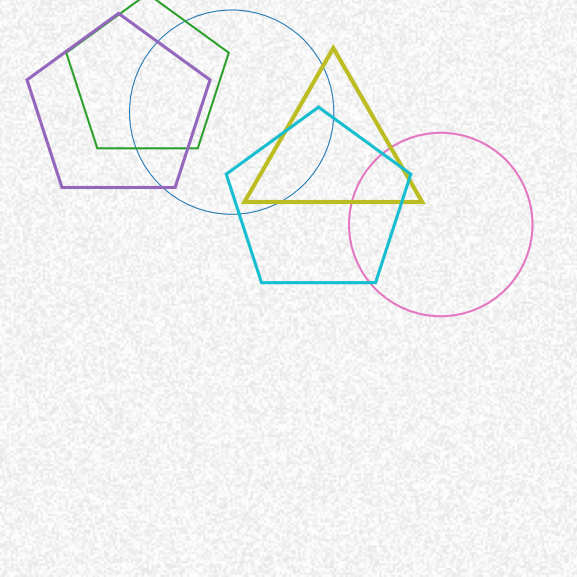[{"shape": "circle", "thickness": 0.5, "radius": 0.88, "center": [0.401, 0.805]}, {"shape": "pentagon", "thickness": 1, "radius": 0.74, "center": [0.255, 0.862]}, {"shape": "pentagon", "thickness": 1.5, "radius": 0.83, "center": [0.205, 0.809]}, {"shape": "circle", "thickness": 1, "radius": 0.79, "center": [0.763, 0.61]}, {"shape": "triangle", "thickness": 2, "radius": 0.89, "center": [0.577, 0.738]}, {"shape": "pentagon", "thickness": 1.5, "radius": 0.84, "center": [0.552, 0.646]}]